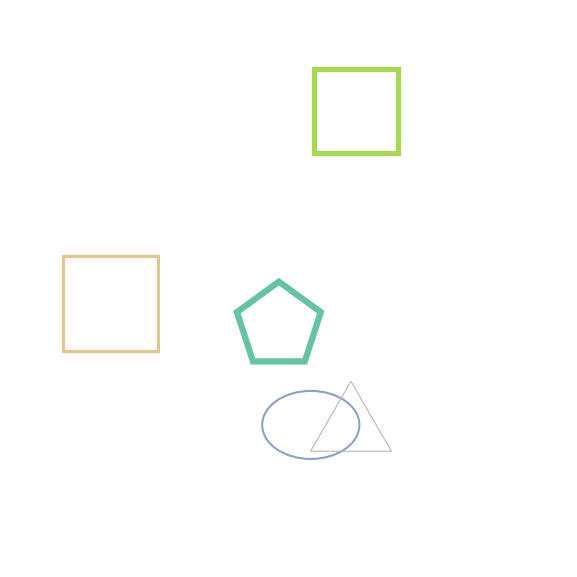[{"shape": "pentagon", "thickness": 3, "radius": 0.38, "center": [0.483, 0.435]}, {"shape": "oval", "thickness": 1, "radius": 0.42, "center": [0.538, 0.263]}, {"shape": "square", "thickness": 2.5, "radius": 0.36, "center": [0.616, 0.807]}, {"shape": "square", "thickness": 1.5, "radius": 0.41, "center": [0.191, 0.473]}, {"shape": "triangle", "thickness": 0.5, "radius": 0.4, "center": [0.608, 0.258]}]